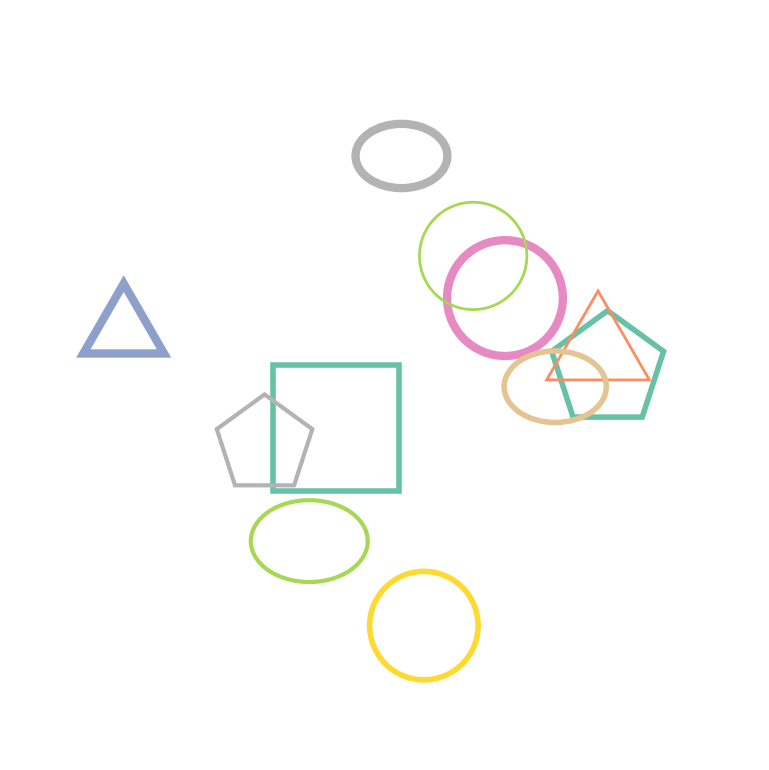[{"shape": "pentagon", "thickness": 2, "radius": 0.38, "center": [0.789, 0.52]}, {"shape": "square", "thickness": 2, "radius": 0.41, "center": [0.436, 0.444]}, {"shape": "triangle", "thickness": 1, "radius": 0.39, "center": [0.777, 0.545]}, {"shape": "triangle", "thickness": 3, "radius": 0.3, "center": [0.161, 0.571]}, {"shape": "circle", "thickness": 3, "radius": 0.38, "center": [0.656, 0.613]}, {"shape": "circle", "thickness": 1, "radius": 0.35, "center": [0.615, 0.668]}, {"shape": "oval", "thickness": 1.5, "radius": 0.38, "center": [0.402, 0.297]}, {"shape": "circle", "thickness": 2, "radius": 0.35, "center": [0.55, 0.188]}, {"shape": "oval", "thickness": 2, "radius": 0.33, "center": [0.721, 0.498]}, {"shape": "pentagon", "thickness": 1.5, "radius": 0.33, "center": [0.344, 0.422]}, {"shape": "oval", "thickness": 3, "radius": 0.3, "center": [0.521, 0.797]}]